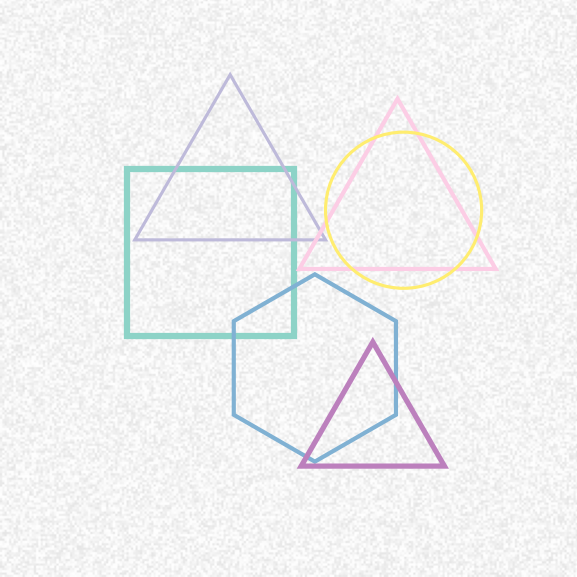[{"shape": "square", "thickness": 3, "radius": 0.72, "center": [0.364, 0.562]}, {"shape": "triangle", "thickness": 1.5, "radius": 0.95, "center": [0.399, 0.679]}, {"shape": "hexagon", "thickness": 2, "radius": 0.81, "center": [0.545, 0.362]}, {"shape": "triangle", "thickness": 2, "radius": 0.98, "center": [0.688, 0.632]}, {"shape": "triangle", "thickness": 2.5, "radius": 0.72, "center": [0.646, 0.264]}, {"shape": "circle", "thickness": 1.5, "radius": 0.68, "center": [0.699, 0.635]}]